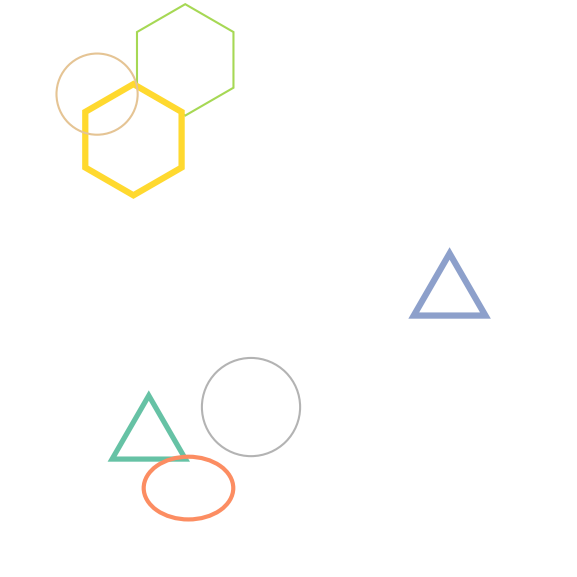[{"shape": "triangle", "thickness": 2.5, "radius": 0.37, "center": [0.258, 0.241]}, {"shape": "oval", "thickness": 2, "radius": 0.39, "center": [0.326, 0.154]}, {"shape": "triangle", "thickness": 3, "radius": 0.36, "center": [0.779, 0.489]}, {"shape": "hexagon", "thickness": 1, "radius": 0.48, "center": [0.321, 0.895]}, {"shape": "hexagon", "thickness": 3, "radius": 0.48, "center": [0.231, 0.757]}, {"shape": "circle", "thickness": 1, "radius": 0.35, "center": [0.168, 0.836]}, {"shape": "circle", "thickness": 1, "radius": 0.43, "center": [0.435, 0.294]}]